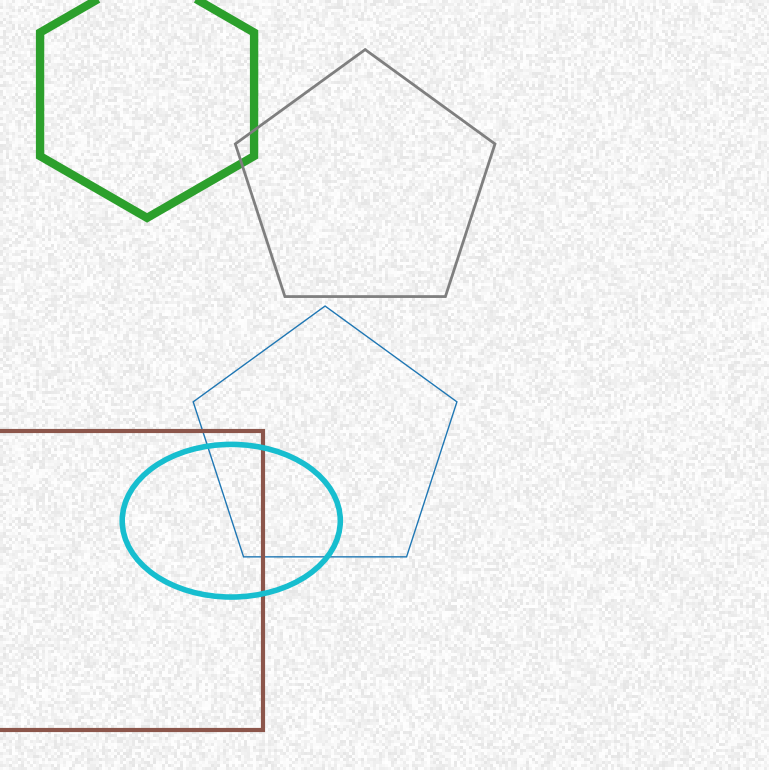[{"shape": "pentagon", "thickness": 0.5, "radius": 0.9, "center": [0.422, 0.422]}, {"shape": "hexagon", "thickness": 3, "radius": 0.8, "center": [0.191, 0.878]}, {"shape": "square", "thickness": 1.5, "radius": 0.97, "center": [0.147, 0.246]}, {"shape": "pentagon", "thickness": 1, "radius": 0.89, "center": [0.474, 0.758]}, {"shape": "oval", "thickness": 2, "radius": 0.71, "center": [0.3, 0.324]}]